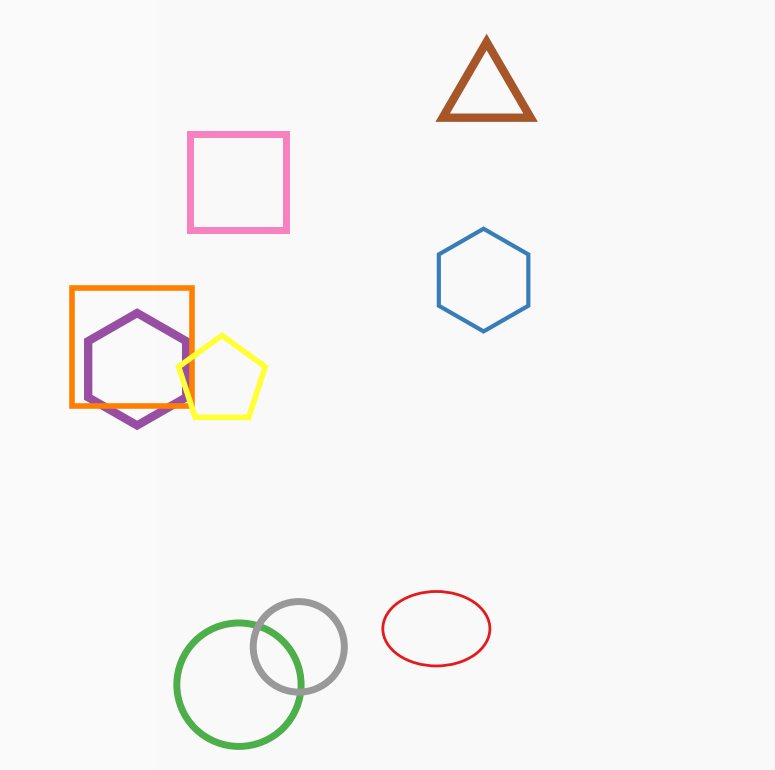[{"shape": "oval", "thickness": 1, "radius": 0.35, "center": [0.563, 0.183]}, {"shape": "hexagon", "thickness": 1.5, "radius": 0.33, "center": [0.624, 0.636]}, {"shape": "circle", "thickness": 2.5, "radius": 0.4, "center": [0.308, 0.111]}, {"shape": "hexagon", "thickness": 3, "radius": 0.36, "center": [0.177, 0.52]}, {"shape": "square", "thickness": 2, "radius": 0.39, "center": [0.17, 0.549]}, {"shape": "pentagon", "thickness": 2, "radius": 0.29, "center": [0.286, 0.506]}, {"shape": "triangle", "thickness": 3, "radius": 0.33, "center": [0.628, 0.88]}, {"shape": "square", "thickness": 2.5, "radius": 0.31, "center": [0.307, 0.764]}, {"shape": "circle", "thickness": 2.5, "radius": 0.29, "center": [0.386, 0.16]}]